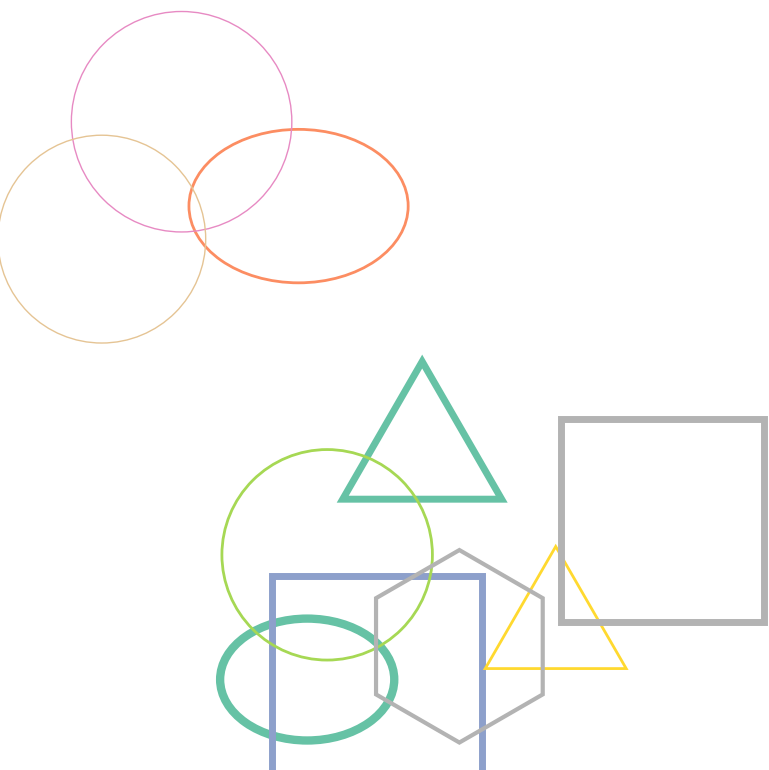[{"shape": "oval", "thickness": 3, "radius": 0.57, "center": [0.399, 0.117]}, {"shape": "triangle", "thickness": 2.5, "radius": 0.6, "center": [0.548, 0.411]}, {"shape": "oval", "thickness": 1, "radius": 0.71, "center": [0.388, 0.732]}, {"shape": "square", "thickness": 2.5, "radius": 0.68, "center": [0.489, 0.115]}, {"shape": "circle", "thickness": 0.5, "radius": 0.72, "center": [0.236, 0.842]}, {"shape": "circle", "thickness": 1, "radius": 0.68, "center": [0.425, 0.279]}, {"shape": "triangle", "thickness": 1, "radius": 0.53, "center": [0.722, 0.185]}, {"shape": "circle", "thickness": 0.5, "radius": 0.67, "center": [0.132, 0.689]}, {"shape": "square", "thickness": 2.5, "radius": 0.66, "center": [0.86, 0.324]}, {"shape": "hexagon", "thickness": 1.5, "radius": 0.62, "center": [0.597, 0.161]}]